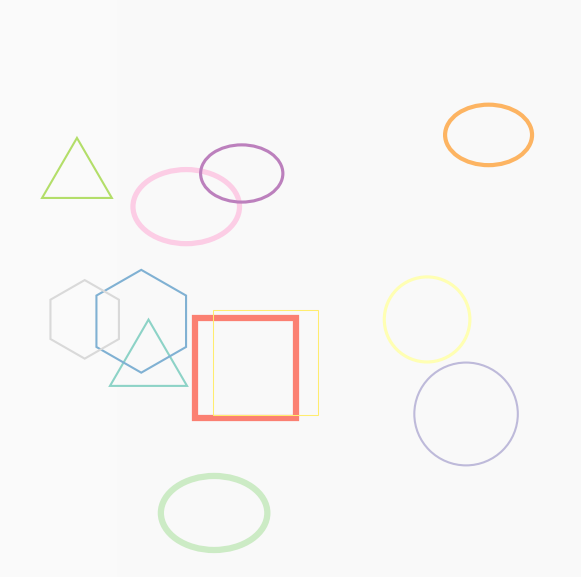[{"shape": "triangle", "thickness": 1, "radius": 0.38, "center": [0.255, 0.369]}, {"shape": "circle", "thickness": 1.5, "radius": 0.37, "center": [0.735, 0.446]}, {"shape": "circle", "thickness": 1, "radius": 0.45, "center": [0.802, 0.282]}, {"shape": "square", "thickness": 3, "radius": 0.44, "center": [0.423, 0.362]}, {"shape": "hexagon", "thickness": 1, "radius": 0.45, "center": [0.243, 0.443]}, {"shape": "oval", "thickness": 2, "radius": 0.37, "center": [0.841, 0.766]}, {"shape": "triangle", "thickness": 1, "radius": 0.35, "center": [0.132, 0.691]}, {"shape": "oval", "thickness": 2.5, "radius": 0.46, "center": [0.32, 0.641]}, {"shape": "hexagon", "thickness": 1, "radius": 0.34, "center": [0.146, 0.446]}, {"shape": "oval", "thickness": 1.5, "radius": 0.35, "center": [0.416, 0.699]}, {"shape": "oval", "thickness": 3, "radius": 0.46, "center": [0.368, 0.111]}, {"shape": "square", "thickness": 0.5, "radius": 0.45, "center": [0.457, 0.371]}]